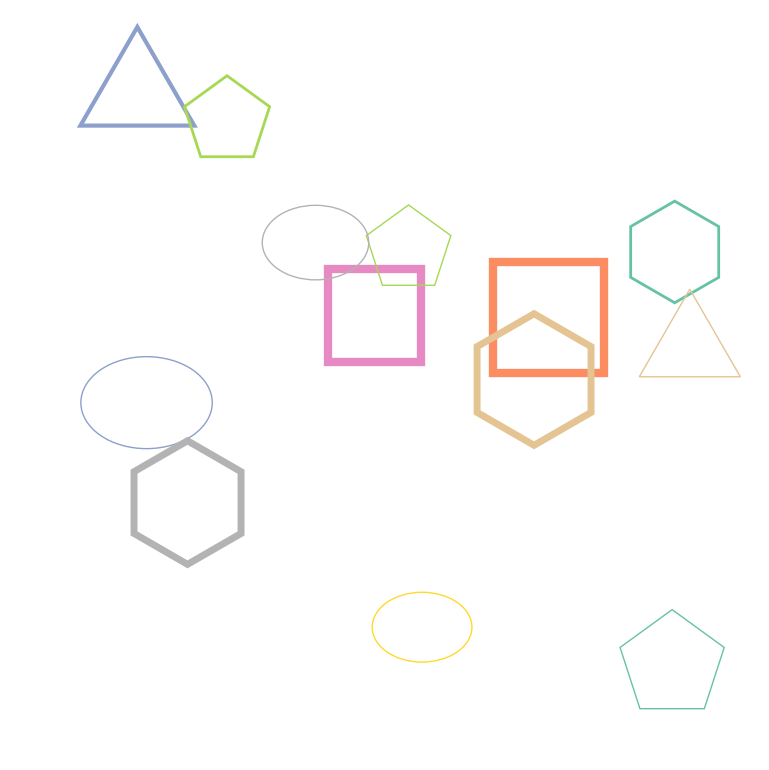[{"shape": "pentagon", "thickness": 0.5, "radius": 0.36, "center": [0.873, 0.137]}, {"shape": "hexagon", "thickness": 1, "radius": 0.33, "center": [0.876, 0.673]}, {"shape": "square", "thickness": 3, "radius": 0.36, "center": [0.712, 0.588]}, {"shape": "oval", "thickness": 0.5, "radius": 0.43, "center": [0.19, 0.477]}, {"shape": "triangle", "thickness": 1.5, "radius": 0.43, "center": [0.178, 0.88]}, {"shape": "square", "thickness": 3, "radius": 0.3, "center": [0.487, 0.59]}, {"shape": "pentagon", "thickness": 1, "radius": 0.29, "center": [0.295, 0.843]}, {"shape": "pentagon", "thickness": 0.5, "radius": 0.29, "center": [0.531, 0.676]}, {"shape": "oval", "thickness": 0.5, "radius": 0.32, "center": [0.548, 0.185]}, {"shape": "triangle", "thickness": 0.5, "radius": 0.38, "center": [0.896, 0.549]}, {"shape": "hexagon", "thickness": 2.5, "radius": 0.43, "center": [0.694, 0.507]}, {"shape": "oval", "thickness": 0.5, "radius": 0.35, "center": [0.41, 0.685]}, {"shape": "hexagon", "thickness": 2.5, "radius": 0.4, "center": [0.244, 0.347]}]